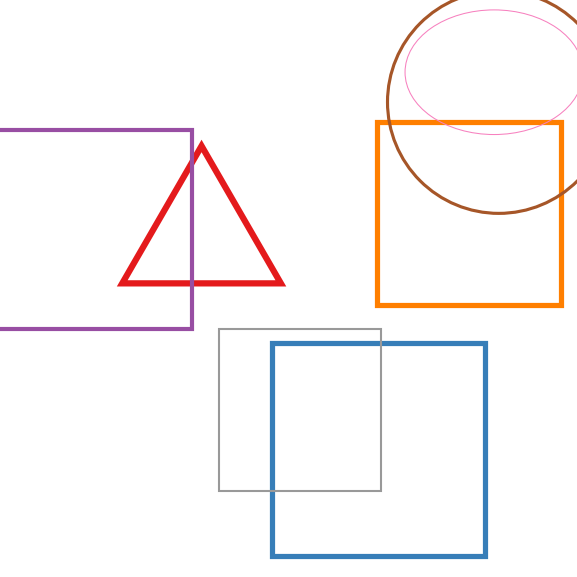[{"shape": "triangle", "thickness": 3, "radius": 0.79, "center": [0.349, 0.588]}, {"shape": "square", "thickness": 2.5, "radius": 0.92, "center": [0.656, 0.221]}, {"shape": "square", "thickness": 2, "radius": 0.86, "center": [0.16, 0.601]}, {"shape": "square", "thickness": 2.5, "radius": 0.79, "center": [0.812, 0.63]}, {"shape": "circle", "thickness": 1.5, "radius": 0.96, "center": [0.864, 0.822]}, {"shape": "oval", "thickness": 0.5, "radius": 0.77, "center": [0.856, 0.874]}, {"shape": "square", "thickness": 1, "radius": 0.7, "center": [0.52, 0.289]}]